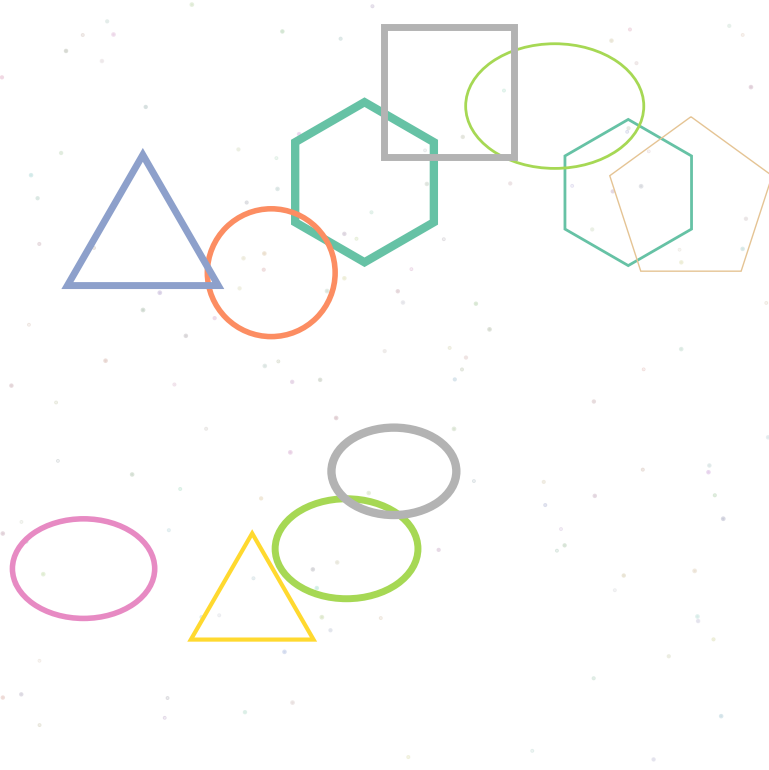[{"shape": "hexagon", "thickness": 3, "radius": 0.52, "center": [0.473, 0.763]}, {"shape": "hexagon", "thickness": 1, "radius": 0.47, "center": [0.816, 0.75]}, {"shape": "circle", "thickness": 2, "radius": 0.41, "center": [0.352, 0.646]}, {"shape": "triangle", "thickness": 2.5, "radius": 0.57, "center": [0.185, 0.686]}, {"shape": "oval", "thickness": 2, "radius": 0.46, "center": [0.109, 0.262]}, {"shape": "oval", "thickness": 2.5, "radius": 0.46, "center": [0.45, 0.287]}, {"shape": "oval", "thickness": 1, "radius": 0.58, "center": [0.72, 0.862]}, {"shape": "triangle", "thickness": 1.5, "radius": 0.46, "center": [0.328, 0.215]}, {"shape": "pentagon", "thickness": 0.5, "radius": 0.55, "center": [0.897, 0.738]}, {"shape": "oval", "thickness": 3, "radius": 0.41, "center": [0.512, 0.388]}, {"shape": "square", "thickness": 2.5, "radius": 0.42, "center": [0.584, 0.88]}]